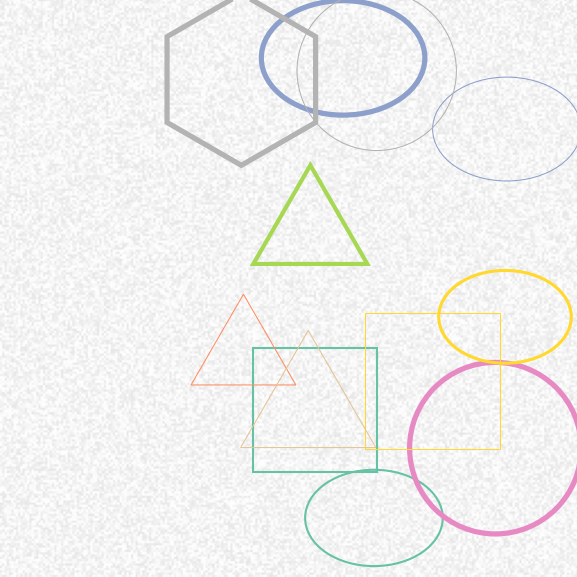[{"shape": "oval", "thickness": 1, "radius": 0.6, "center": [0.648, 0.102]}, {"shape": "square", "thickness": 1, "radius": 0.54, "center": [0.545, 0.289]}, {"shape": "triangle", "thickness": 0.5, "radius": 0.52, "center": [0.422, 0.385]}, {"shape": "oval", "thickness": 2.5, "radius": 0.71, "center": [0.594, 0.899]}, {"shape": "oval", "thickness": 0.5, "radius": 0.64, "center": [0.878, 0.776]}, {"shape": "circle", "thickness": 2.5, "radius": 0.74, "center": [0.858, 0.223]}, {"shape": "triangle", "thickness": 2, "radius": 0.57, "center": [0.537, 0.599]}, {"shape": "square", "thickness": 0.5, "radius": 0.59, "center": [0.749, 0.339]}, {"shape": "oval", "thickness": 1.5, "radius": 0.57, "center": [0.874, 0.451]}, {"shape": "triangle", "thickness": 0.5, "radius": 0.68, "center": [0.534, 0.292]}, {"shape": "hexagon", "thickness": 2.5, "radius": 0.74, "center": [0.418, 0.861]}, {"shape": "circle", "thickness": 0.5, "radius": 0.69, "center": [0.652, 0.876]}]